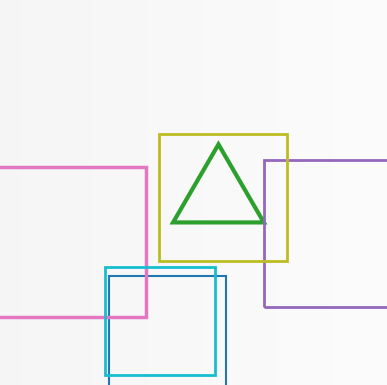[{"shape": "square", "thickness": 1.5, "radius": 0.75, "center": [0.432, 0.131]}, {"shape": "triangle", "thickness": 3, "radius": 0.68, "center": [0.564, 0.49]}, {"shape": "square", "thickness": 2, "radius": 0.96, "center": [0.873, 0.393]}, {"shape": "square", "thickness": 2.5, "radius": 0.97, "center": [0.183, 0.371]}, {"shape": "square", "thickness": 2, "radius": 0.82, "center": [0.575, 0.486]}, {"shape": "square", "thickness": 2, "radius": 0.7, "center": [0.413, 0.166]}]